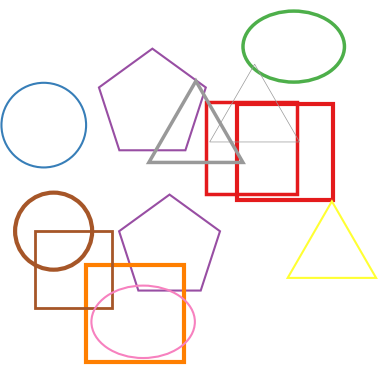[{"shape": "square", "thickness": 2.5, "radius": 0.59, "center": [0.653, 0.615]}, {"shape": "square", "thickness": 3, "radius": 0.62, "center": [0.741, 0.605]}, {"shape": "circle", "thickness": 1.5, "radius": 0.55, "center": [0.114, 0.675]}, {"shape": "oval", "thickness": 2.5, "radius": 0.66, "center": [0.763, 0.879]}, {"shape": "pentagon", "thickness": 1.5, "radius": 0.69, "center": [0.44, 0.357]}, {"shape": "pentagon", "thickness": 1.5, "radius": 0.73, "center": [0.396, 0.728]}, {"shape": "square", "thickness": 3, "radius": 0.63, "center": [0.351, 0.185]}, {"shape": "triangle", "thickness": 1.5, "radius": 0.66, "center": [0.862, 0.344]}, {"shape": "circle", "thickness": 3, "radius": 0.5, "center": [0.139, 0.4]}, {"shape": "square", "thickness": 2, "radius": 0.5, "center": [0.191, 0.3]}, {"shape": "oval", "thickness": 1.5, "radius": 0.67, "center": [0.372, 0.164]}, {"shape": "triangle", "thickness": 0.5, "radius": 0.67, "center": [0.661, 0.699]}, {"shape": "triangle", "thickness": 2.5, "radius": 0.71, "center": [0.509, 0.649]}]